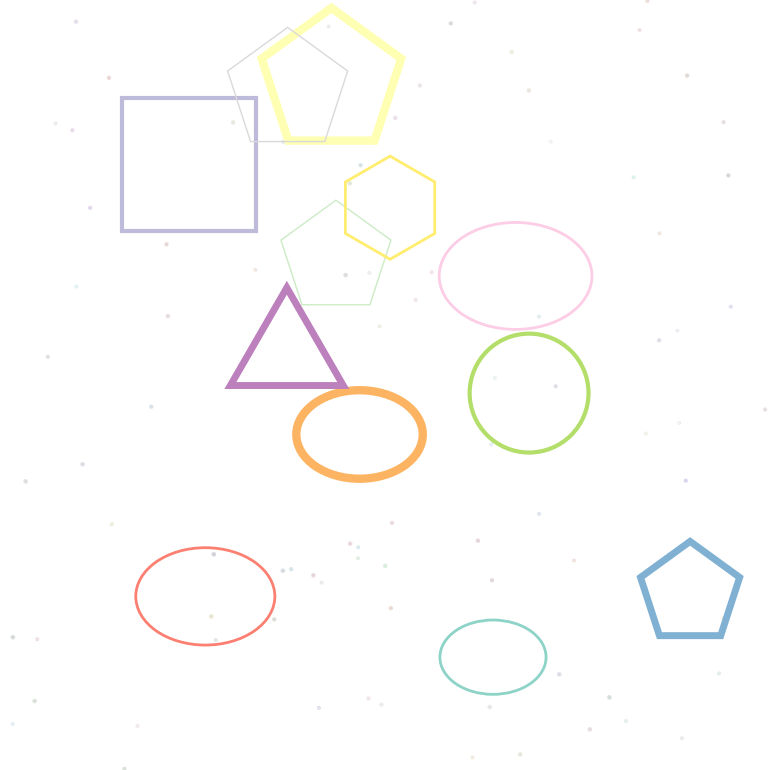[{"shape": "oval", "thickness": 1, "radius": 0.34, "center": [0.64, 0.147]}, {"shape": "pentagon", "thickness": 3, "radius": 0.48, "center": [0.43, 0.894]}, {"shape": "square", "thickness": 1.5, "radius": 0.43, "center": [0.245, 0.786]}, {"shape": "oval", "thickness": 1, "radius": 0.45, "center": [0.267, 0.225]}, {"shape": "pentagon", "thickness": 2.5, "radius": 0.34, "center": [0.896, 0.229]}, {"shape": "oval", "thickness": 3, "radius": 0.41, "center": [0.467, 0.436]}, {"shape": "circle", "thickness": 1.5, "radius": 0.39, "center": [0.687, 0.489]}, {"shape": "oval", "thickness": 1, "radius": 0.5, "center": [0.67, 0.642]}, {"shape": "pentagon", "thickness": 0.5, "radius": 0.41, "center": [0.374, 0.882]}, {"shape": "triangle", "thickness": 2.5, "radius": 0.42, "center": [0.372, 0.542]}, {"shape": "pentagon", "thickness": 0.5, "radius": 0.38, "center": [0.436, 0.665]}, {"shape": "hexagon", "thickness": 1, "radius": 0.33, "center": [0.507, 0.73]}]